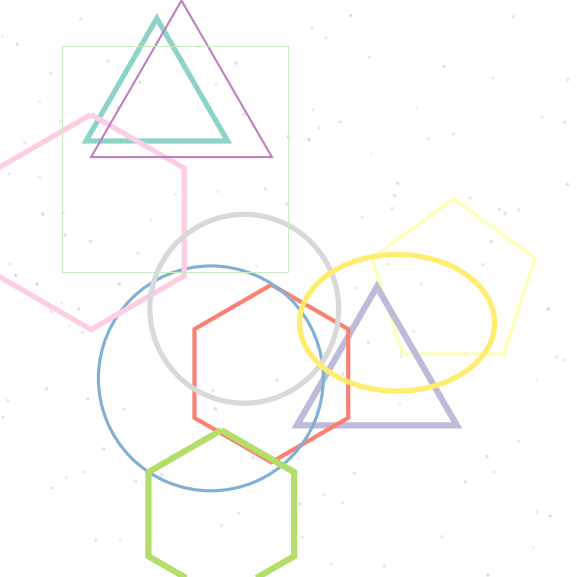[{"shape": "triangle", "thickness": 2.5, "radius": 0.71, "center": [0.271, 0.826]}, {"shape": "pentagon", "thickness": 1.5, "radius": 0.74, "center": [0.785, 0.506]}, {"shape": "triangle", "thickness": 3, "radius": 0.8, "center": [0.653, 0.343]}, {"shape": "hexagon", "thickness": 2, "radius": 0.77, "center": [0.47, 0.352]}, {"shape": "circle", "thickness": 1.5, "radius": 0.97, "center": [0.365, 0.344]}, {"shape": "hexagon", "thickness": 3, "radius": 0.73, "center": [0.383, 0.109]}, {"shape": "hexagon", "thickness": 2.5, "radius": 0.93, "center": [0.158, 0.615]}, {"shape": "circle", "thickness": 2.5, "radius": 0.82, "center": [0.423, 0.464]}, {"shape": "triangle", "thickness": 1, "radius": 0.9, "center": [0.314, 0.818]}, {"shape": "square", "thickness": 0.5, "radius": 0.98, "center": [0.303, 0.724]}, {"shape": "oval", "thickness": 2.5, "radius": 0.84, "center": [0.688, 0.44]}]